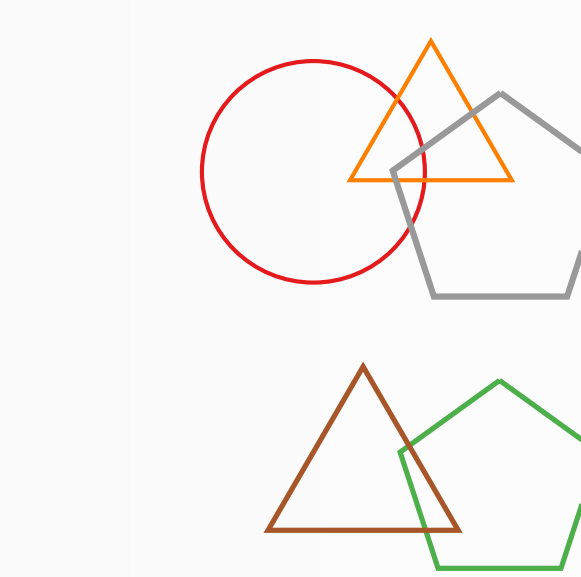[{"shape": "circle", "thickness": 2, "radius": 0.96, "center": [0.539, 0.702]}, {"shape": "pentagon", "thickness": 2.5, "radius": 0.9, "center": [0.859, 0.161]}, {"shape": "triangle", "thickness": 2, "radius": 0.8, "center": [0.741, 0.767]}, {"shape": "triangle", "thickness": 2.5, "radius": 0.94, "center": [0.625, 0.175]}, {"shape": "pentagon", "thickness": 3, "radius": 0.97, "center": [0.861, 0.643]}]